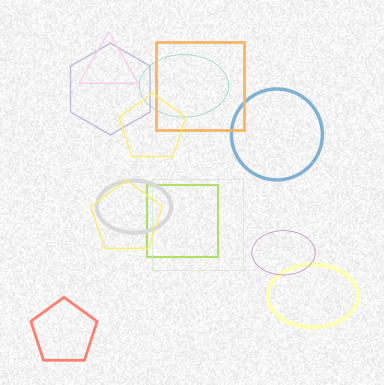[{"shape": "oval", "thickness": 0.5, "radius": 0.58, "center": [0.478, 0.777]}, {"shape": "oval", "thickness": 3, "radius": 0.58, "center": [0.813, 0.231]}, {"shape": "hexagon", "thickness": 1, "radius": 0.6, "center": [0.287, 0.769]}, {"shape": "pentagon", "thickness": 2, "radius": 0.45, "center": [0.166, 0.137]}, {"shape": "circle", "thickness": 2.5, "radius": 0.59, "center": [0.719, 0.651]}, {"shape": "square", "thickness": 2, "radius": 0.57, "center": [0.52, 0.777]}, {"shape": "square", "thickness": 1.5, "radius": 0.46, "center": [0.475, 0.426]}, {"shape": "triangle", "thickness": 1, "radius": 0.45, "center": [0.282, 0.828]}, {"shape": "oval", "thickness": 3, "radius": 0.48, "center": [0.348, 0.463]}, {"shape": "oval", "thickness": 0.5, "radius": 0.41, "center": [0.736, 0.343]}, {"shape": "square", "thickness": 0.5, "radius": 0.59, "center": [0.513, 0.416]}, {"shape": "pentagon", "thickness": 1, "radius": 0.49, "center": [0.329, 0.434]}, {"shape": "pentagon", "thickness": 1, "radius": 0.46, "center": [0.396, 0.667]}]